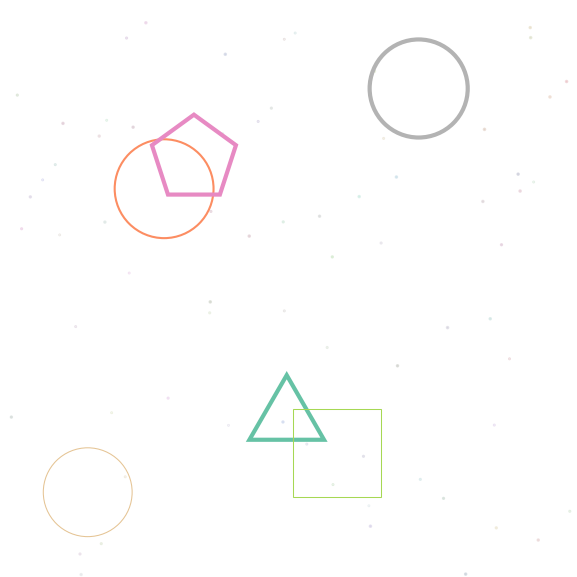[{"shape": "triangle", "thickness": 2, "radius": 0.37, "center": [0.496, 0.275]}, {"shape": "circle", "thickness": 1, "radius": 0.43, "center": [0.284, 0.672]}, {"shape": "pentagon", "thickness": 2, "radius": 0.38, "center": [0.336, 0.724]}, {"shape": "square", "thickness": 0.5, "radius": 0.38, "center": [0.584, 0.215]}, {"shape": "circle", "thickness": 0.5, "radius": 0.38, "center": [0.152, 0.147]}, {"shape": "circle", "thickness": 2, "radius": 0.42, "center": [0.725, 0.846]}]